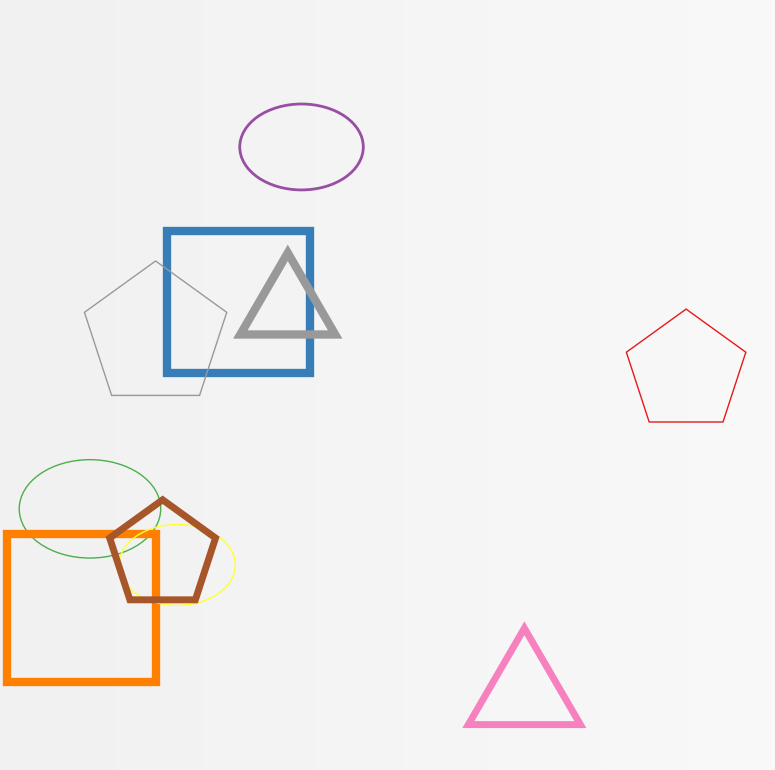[{"shape": "pentagon", "thickness": 0.5, "radius": 0.41, "center": [0.885, 0.518]}, {"shape": "square", "thickness": 3, "radius": 0.46, "center": [0.307, 0.608]}, {"shape": "oval", "thickness": 0.5, "radius": 0.46, "center": [0.116, 0.339]}, {"shape": "oval", "thickness": 1, "radius": 0.4, "center": [0.389, 0.809]}, {"shape": "square", "thickness": 3, "radius": 0.48, "center": [0.106, 0.211]}, {"shape": "oval", "thickness": 0.5, "radius": 0.38, "center": [0.229, 0.266]}, {"shape": "pentagon", "thickness": 2.5, "radius": 0.36, "center": [0.21, 0.279]}, {"shape": "triangle", "thickness": 2.5, "radius": 0.42, "center": [0.677, 0.101]}, {"shape": "pentagon", "thickness": 0.5, "radius": 0.48, "center": [0.201, 0.565]}, {"shape": "triangle", "thickness": 3, "radius": 0.35, "center": [0.371, 0.601]}]